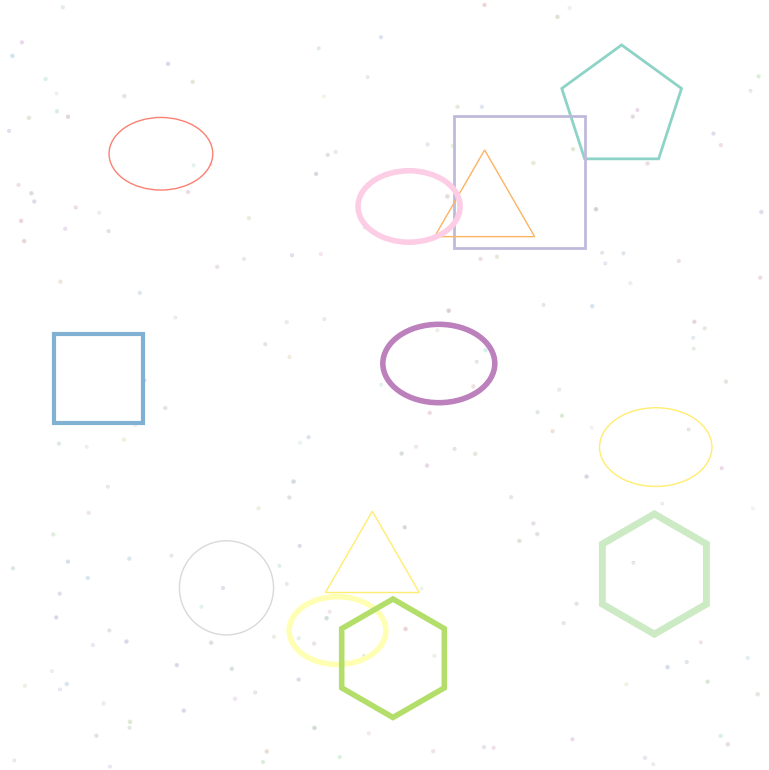[{"shape": "pentagon", "thickness": 1, "radius": 0.41, "center": [0.807, 0.86]}, {"shape": "oval", "thickness": 2, "radius": 0.31, "center": [0.438, 0.181]}, {"shape": "square", "thickness": 1, "radius": 0.43, "center": [0.675, 0.764]}, {"shape": "oval", "thickness": 0.5, "radius": 0.34, "center": [0.209, 0.8]}, {"shape": "square", "thickness": 1.5, "radius": 0.29, "center": [0.128, 0.508]}, {"shape": "triangle", "thickness": 0.5, "radius": 0.38, "center": [0.629, 0.73]}, {"shape": "hexagon", "thickness": 2, "radius": 0.38, "center": [0.51, 0.145]}, {"shape": "oval", "thickness": 2, "radius": 0.33, "center": [0.531, 0.732]}, {"shape": "circle", "thickness": 0.5, "radius": 0.31, "center": [0.294, 0.237]}, {"shape": "oval", "thickness": 2, "radius": 0.36, "center": [0.57, 0.528]}, {"shape": "hexagon", "thickness": 2.5, "radius": 0.39, "center": [0.85, 0.254]}, {"shape": "oval", "thickness": 0.5, "radius": 0.36, "center": [0.852, 0.419]}, {"shape": "triangle", "thickness": 0.5, "radius": 0.35, "center": [0.484, 0.266]}]